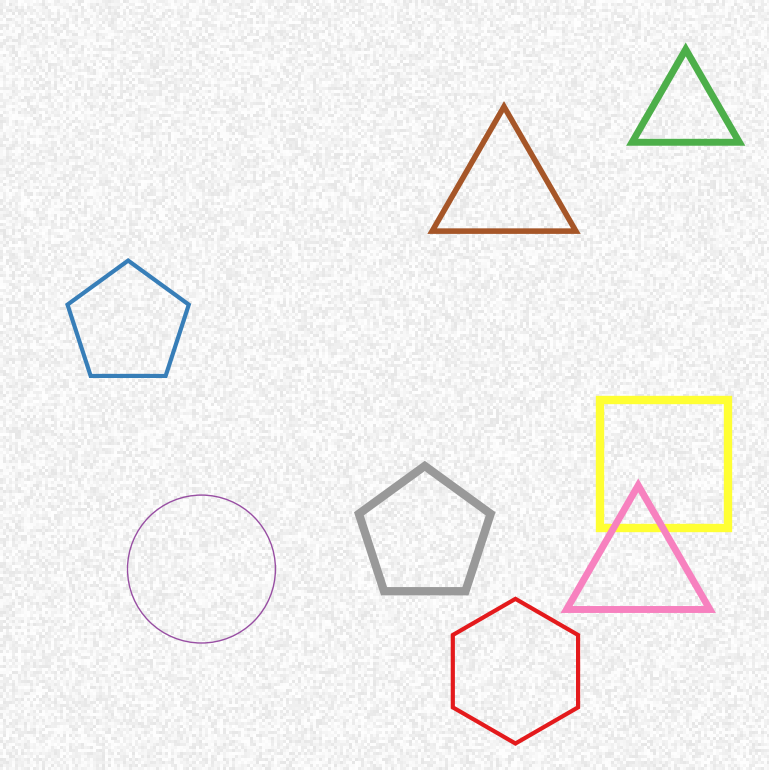[{"shape": "hexagon", "thickness": 1.5, "radius": 0.47, "center": [0.669, 0.128]}, {"shape": "pentagon", "thickness": 1.5, "radius": 0.41, "center": [0.166, 0.579]}, {"shape": "triangle", "thickness": 2.5, "radius": 0.4, "center": [0.891, 0.855]}, {"shape": "circle", "thickness": 0.5, "radius": 0.48, "center": [0.262, 0.261]}, {"shape": "square", "thickness": 3, "radius": 0.42, "center": [0.863, 0.397]}, {"shape": "triangle", "thickness": 2, "radius": 0.54, "center": [0.655, 0.754]}, {"shape": "triangle", "thickness": 2.5, "radius": 0.54, "center": [0.829, 0.262]}, {"shape": "pentagon", "thickness": 3, "radius": 0.45, "center": [0.552, 0.305]}]